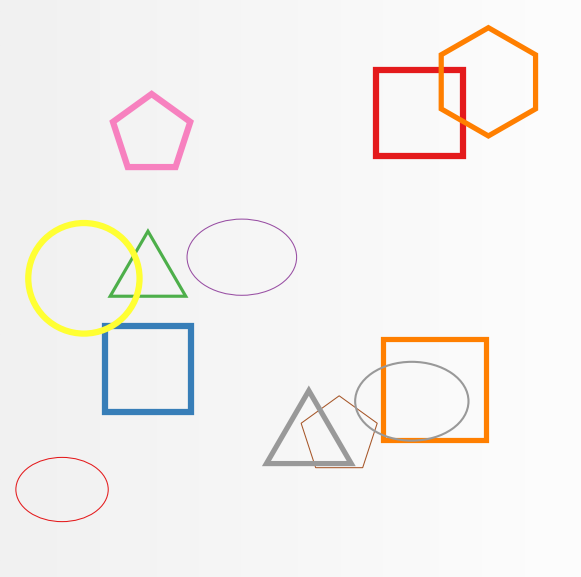[{"shape": "oval", "thickness": 0.5, "radius": 0.4, "center": [0.107, 0.151]}, {"shape": "square", "thickness": 3, "radius": 0.37, "center": [0.721, 0.803]}, {"shape": "square", "thickness": 3, "radius": 0.37, "center": [0.255, 0.36]}, {"shape": "triangle", "thickness": 1.5, "radius": 0.38, "center": [0.255, 0.524]}, {"shape": "oval", "thickness": 0.5, "radius": 0.47, "center": [0.416, 0.554]}, {"shape": "square", "thickness": 2.5, "radius": 0.44, "center": [0.748, 0.325]}, {"shape": "hexagon", "thickness": 2.5, "radius": 0.47, "center": [0.84, 0.857]}, {"shape": "circle", "thickness": 3, "radius": 0.48, "center": [0.144, 0.517]}, {"shape": "pentagon", "thickness": 0.5, "radius": 0.34, "center": [0.584, 0.245]}, {"shape": "pentagon", "thickness": 3, "radius": 0.35, "center": [0.261, 0.766]}, {"shape": "oval", "thickness": 1, "radius": 0.49, "center": [0.709, 0.304]}, {"shape": "triangle", "thickness": 2.5, "radius": 0.42, "center": [0.531, 0.239]}]